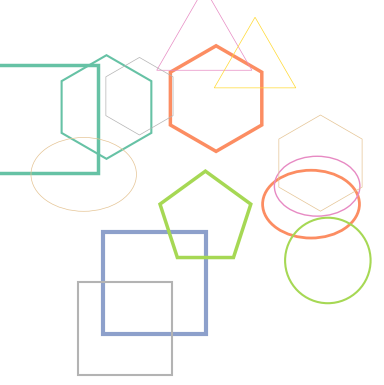[{"shape": "hexagon", "thickness": 1.5, "radius": 0.67, "center": [0.277, 0.722]}, {"shape": "square", "thickness": 2.5, "radius": 0.7, "center": [0.113, 0.69]}, {"shape": "oval", "thickness": 2, "radius": 0.63, "center": [0.808, 0.47]}, {"shape": "hexagon", "thickness": 2.5, "radius": 0.69, "center": [0.561, 0.744]}, {"shape": "square", "thickness": 3, "radius": 0.67, "center": [0.402, 0.265]}, {"shape": "oval", "thickness": 1, "radius": 0.56, "center": [0.824, 0.516]}, {"shape": "triangle", "thickness": 0.5, "radius": 0.71, "center": [0.531, 0.889]}, {"shape": "circle", "thickness": 1.5, "radius": 0.56, "center": [0.852, 0.323]}, {"shape": "pentagon", "thickness": 2.5, "radius": 0.62, "center": [0.534, 0.431]}, {"shape": "triangle", "thickness": 0.5, "radius": 0.61, "center": [0.662, 0.833]}, {"shape": "oval", "thickness": 0.5, "radius": 0.68, "center": [0.217, 0.547]}, {"shape": "hexagon", "thickness": 0.5, "radius": 0.62, "center": [0.832, 0.576]}, {"shape": "square", "thickness": 1.5, "radius": 0.61, "center": [0.325, 0.146]}, {"shape": "hexagon", "thickness": 0.5, "radius": 0.5, "center": [0.362, 0.75]}]